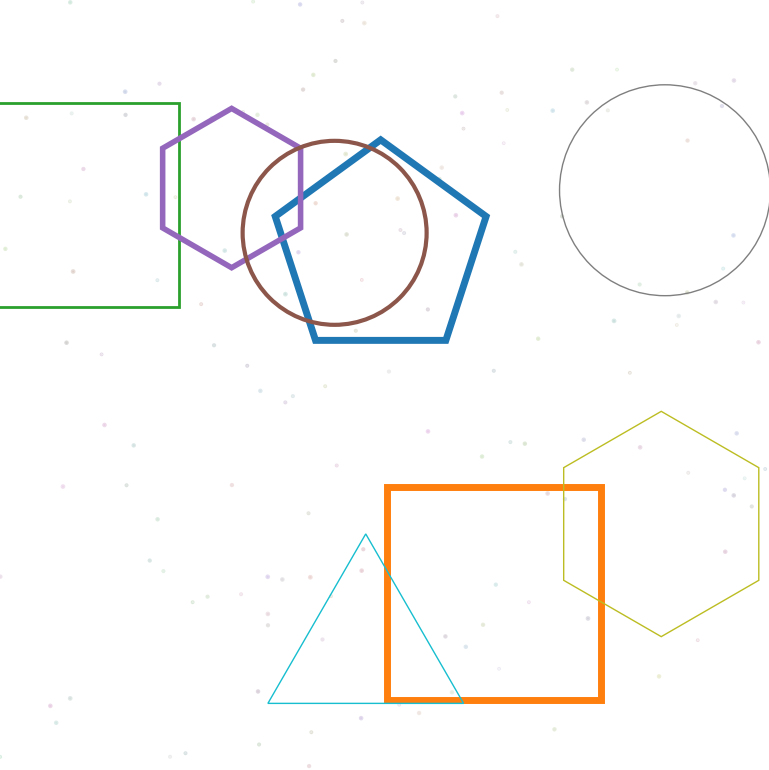[{"shape": "pentagon", "thickness": 2.5, "radius": 0.72, "center": [0.494, 0.674]}, {"shape": "square", "thickness": 2.5, "radius": 0.69, "center": [0.641, 0.23]}, {"shape": "square", "thickness": 1, "radius": 0.66, "center": [0.1, 0.733]}, {"shape": "hexagon", "thickness": 2, "radius": 0.52, "center": [0.301, 0.756]}, {"shape": "circle", "thickness": 1.5, "radius": 0.6, "center": [0.435, 0.698]}, {"shape": "circle", "thickness": 0.5, "radius": 0.68, "center": [0.864, 0.753]}, {"shape": "hexagon", "thickness": 0.5, "radius": 0.73, "center": [0.859, 0.319]}, {"shape": "triangle", "thickness": 0.5, "radius": 0.73, "center": [0.475, 0.16]}]